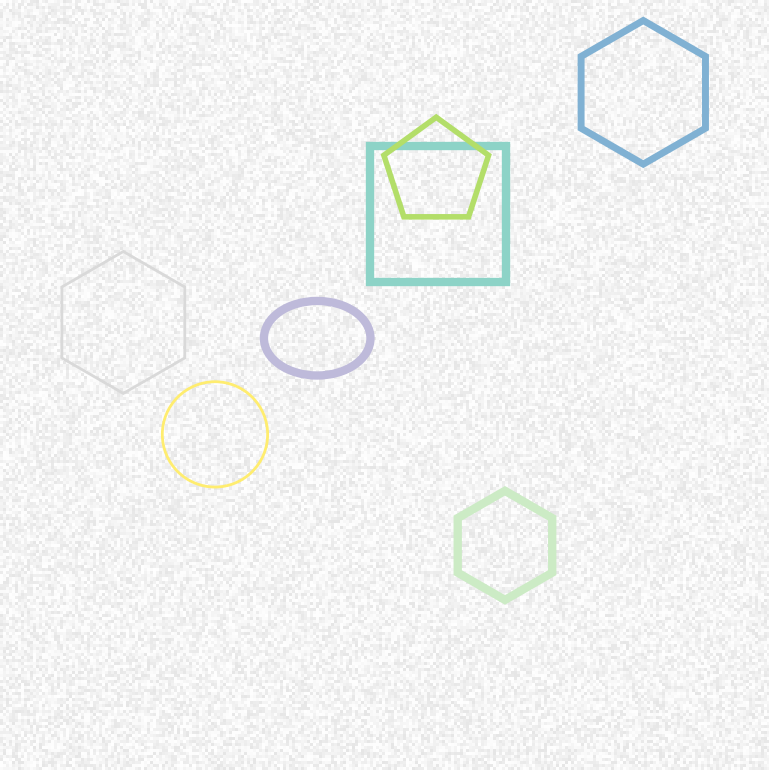[{"shape": "square", "thickness": 3, "radius": 0.44, "center": [0.569, 0.723]}, {"shape": "oval", "thickness": 3, "radius": 0.35, "center": [0.412, 0.561]}, {"shape": "hexagon", "thickness": 2.5, "radius": 0.47, "center": [0.835, 0.88]}, {"shape": "pentagon", "thickness": 2, "radius": 0.36, "center": [0.567, 0.776]}, {"shape": "hexagon", "thickness": 1, "radius": 0.46, "center": [0.16, 0.581]}, {"shape": "hexagon", "thickness": 3, "radius": 0.35, "center": [0.656, 0.292]}, {"shape": "circle", "thickness": 1, "radius": 0.34, "center": [0.279, 0.436]}]